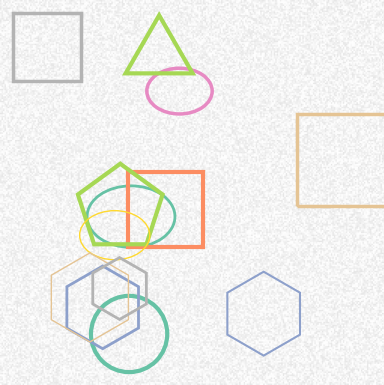[{"shape": "circle", "thickness": 3, "radius": 0.5, "center": [0.335, 0.133]}, {"shape": "oval", "thickness": 2, "radius": 0.57, "center": [0.34, 0.437]}, {"shape": "square", "thickness": 3, "radius": 0.48, "center": [0.43, 0.456]}, {"shape": "hexagon", "thickness": 2, "radius": 0.54, "center": [0.267, 0.202]}, {"shape": "hexagon", "thickness": 1.5, "radius": 0.54, "center": [0.685, 0.185]}, {"shape": "oval", "thickness": 2.5, "radius": 0.42, "center": [0.466, 0.763]}, {"shape": "triangle", "thickness": 3, "radius": 0.5, "center": [0.413, 0.86]}, {"shape": "pentagon", "thickness": 3, "radius": 0.58, "center": [0.312, 0.459]}, {"shape": "oval", "thickness": 1, "radius": 0.46, "center": [0.298, 0.389]}, {"shape": "hexagon", "thickness": 1, "radius": 0.58, "center": [0.233, 0.227]}, {"shape": "square", "thickness": 2.5, "radius": 0.59, "center": [0.891, 0.584]}, {"shape": "square", "thickness": 2.5, "radius": 0.44, "center": [0.122, 0.878]}, {"shape": "hexagon", "thickness": 2, "radius": 0.4, "center": [0.311, 0.251]}]